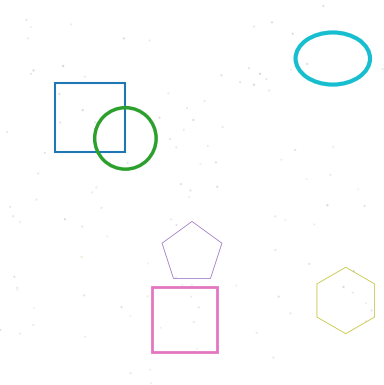[{"shape": "square", "thickness": 1.5, "radius": 0.45, "center": [0.235, 0.695]}, {"shape": "circle", "thickness": 2.5, "radius": 0.4, "center": [0.326, 0.64]}, {"shape": "pentagon", "thickness": 0.5, "radius": 0.41, "center": [0.499, 0.343]}, {"shape": "square", "thickness": 2, "radius": 0.42, "center": [0.48, 0.171]}, {"shape": "hexagon", "thickness": 0.5, "radius": 0.43, "center": [0.898, 0.22]}, {"shape": "oval", "thickness": 3, "radius": 0.48, "center": [0.864, 0.848]}]